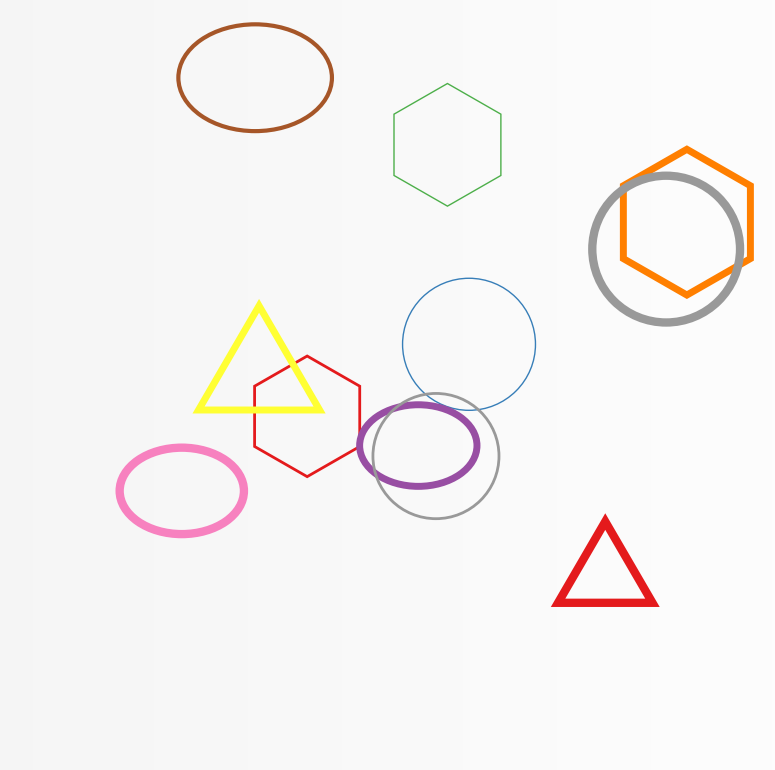[{"shape": "triangle", "thickness": 3, "radius": 0.35, "center": [0.781, 0.252]}, {"shape": "hexagon", "thickness": 1, "radius": 0.39, "center": [0.396, 0.459]}, {"shape": "circle", "thickness": 0.5, "radius": 0.43, "center": [0.605, 0.553]}, {"shape": "hexagon", "thickness": 0.5, "radius": 0.4, "center": [0.577, 0.812]}, {"shape": "oval", "thickness": 2.5, "radius": 0.38, "center": [0.54, 0.421]}, {"shape": "hexagon", "thickness": 2.5, "radius": 0.47, "center": [0.886, 0.711]}, {"shape": "triangle", "thickness": 2.5, "radius": 0.45, "center": [0.334, 0.513]}, {"shape": "oval", "thickness": 1.5, "radius": 0.5, "center": [0.329, 0.899]}, {"shape": "oval", "thickness": 3, "radius": 0.4, "center": [0.235, 0.362]}, {"shape": "circle", "thickness": 3, "radius": 0.48, "center": [0.86, 0.676]}, {"shape": "circle", "thickness": 1, "radius": 0.41, "center": [0.563, 0.408]}]